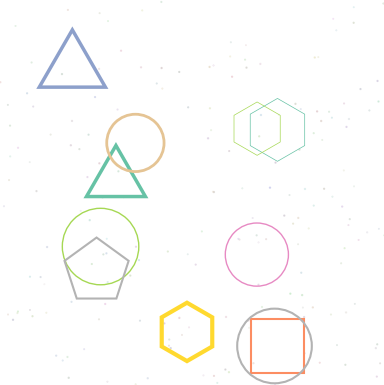[{"shape": "hexagon", "thickness": 0.5, "radius": 0.41, "center": [0.721, 0.663]}, {"shape": "triangle", "thickness": 2.5, "radius": 0.44, "center": [0.301, 0.534]}, {"shape": "square", "thickness": 1.5, "radius": 0.35, "center": [0.72, 0.101]}, {"shape": "triangle", "thickness": 2.5, "radius": 0.5, "center": [0.188, 0.823]}, {"shape": "circle", "thickness": 1, "radius": 0.41, "center": [0.667, 0.339]}, {"shape": "circle", "thickness": 1, "radius": 0.5, "center": [0.261, 0.36]}, {"shape": "hexagon", "thickness": 0.5, "radius": 0.35, "center": [0.668, 0.666]}, {"shape": "hexagon", "thickness": 3, "radius": 0.38, "center": [0.486, 0.138]}, {"shape": "circle", "thickness": 2, "radius": 0.37, "center": [0.352, 0.629]}, {"shape": "circle", "thickness": 1.5, "radius": 0.48, "center": [0.713, 0.101]}, {"shape": "pentagon", "thickness": 1.5, "radius": 0.44, "center": [0.251, 0.295]}]